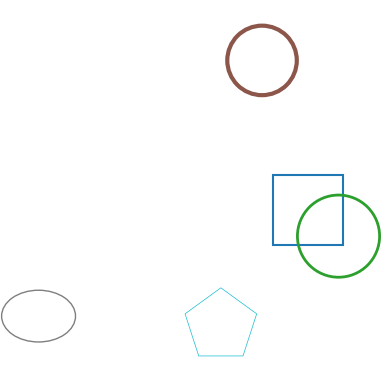[{"shape": "square", "thickness": 1.5, "radius": 0.46, "center": [0.801, 0.454]}, {"shape": "circle", "thickness": 2, "radius": 0.53, "center": [0.879, 0.387]}, {"shape": "circle", "thickness": 3, "radius": 0.45, "center": [0.681, 0.843]}, {"shape": "oval", "thickness": 1, "radius": 0.48, "center": [0.1, 0.179]}, {"shape": "pentagon", "thickness": 0.5, "radius": 0.49, "center": [0.574, 0.155]}]